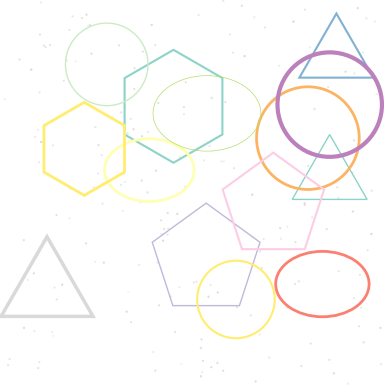[{"shape": "triangle", "thickness": 1, "radius": 0.56, "center": [0.856, 0.538]}, {"shape": "hexagon", "thickness": 1.5, "radius": 0.73, "center": [0.451, 0.724]}, {"shape": "oval", "thickness": 2, "radius": 0.58, "center": [0.388, 0.558]}, {"shape": "pentagon", "thickness": 1, "radius": 0.74, "center": [0.535, 0.325]}, {"shape": "oval", "thickness": 2, "radius": 0.61, "center": [0.837, 0.262]}, {"shape": "triangle", "thickness": 1.5, "radius": 0.56, "center": [0.874, 0.854]}, {"shape": "circle", "thickness": 2, "radius": 0.67, "center": [0.8, 0.641]}, {"shape": "oval", "thickness": 0.5, "radius": 0.7, "center": [0.537, 0.705]}, {"shape": "pentagon", "thickness": 1.5, "radius": 0.69, "center": [0.71, 0.465]}, {"shape": "triangle", "thickness": 2.5, "radius": 0.69, "center": [0.122, 0.247]}, {"shape": "circle", "thickness": 3, "radius": 0.68, "center": [0.856, 0.728]}, {"shape": "circle", "thickness": 1, "radius": 0.54, "center": [0.277, 0.833]}, {"shape": "circle", "thickness": 1.5, "radius": 0.5, "center": [0.613, 0.222]}, {"shape": "hexagon", "thickness": 2, "radius": 0.6, "center": [0.219, 0.613]}]